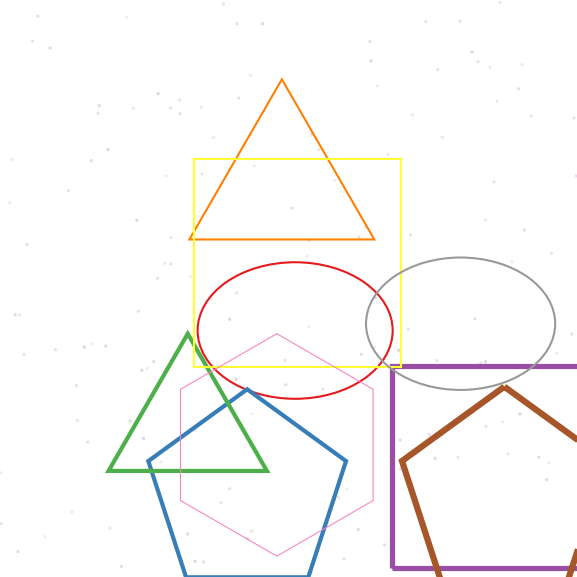[{"shape": "oval", "thickness": 1, "radius": 0.84, "center": [0.511, 0.427]}, {"shape": "pentagon", "thickness": 2, "radius": 0.9, "center": [0.428, 0.145]}, {"shape": "triangle", "thickness": 2, "radius": 0.79, "center": [0.325, 0.263]}, {"shape": "square", "thickness": 2.5, "radius": 0.87, "center": [0.854, 0.19]}, {"shape": "triangle", "thickness": 1, "radius": 0.92, "center": [0.488, 0.677]}, {"shape": "square", "thickness": 1, "radius": 0.9, "center": [0.515, 0.543]}, {"shape": "pentagon", "thickness": 3, "radius": 0.93, "center": [0.873, 0.143]}, {"shape": "hexagon", "thickness": 0.5, "radius": 0.96, "center": [0.479, 0.229]}, {"shape": "oval", "thickness": 1, "radius": 0.82, "center": [0.798, 0.439]}]